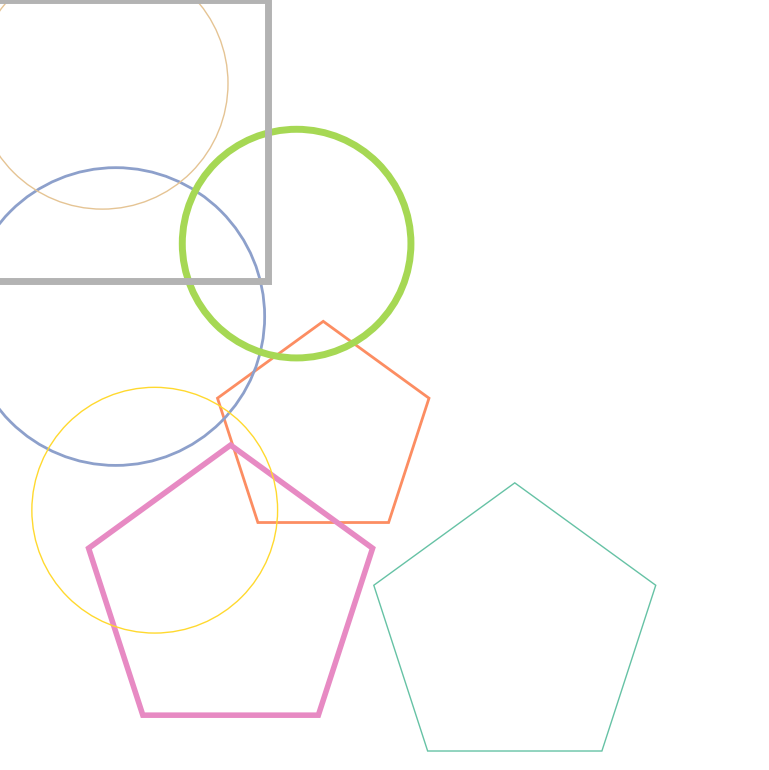[{"shape": "pentagon", "thickness": 0.5, "radius": 0.96, "center": [0.669, 0.18]}, {"shape": "pentagon", "thickness": 1, "radius": 0.72, "center": [0.42, 0.438]}, {"shape": "circle", "thickness": 1, "radius": 0.97, "center": [0.15, 0.589]}, {"shape": "pentagon", "thickness": 2, "radius": 0.97, "center": [0.299, 0.228]}, {"shape": "circle", "thickness": 2.5, "radius": 0.74, "center": [0.385, 0.684]}, {"shape": "circle", "thickness": 0.5, "radius": 0.8, "center": [0.201, 0.337]}, {"shape": "circle", "thickness": 0.5, "radius": 0.82, "center": [0.133, 0.892]}, {"shape": "square", "thickness": 2.5, "radius": 0.91, "center": [0.166, 0.818]}]